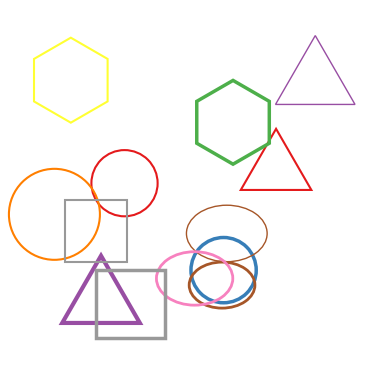[{"shape": "triangle", "thickness": 1.5, "radius": 0.53, "center": [0.717, 0.56]}, {"shape": "circle", "thickness": 1.5, "radius": 0.43, "center": [0.323, 0.524]}, {"shape": "circle", "thickness": 2.5, "radius": 0.42, "center": [0.581, 0.298]}, {"shape": "hexagon", "thickness": 2.5, "radius": 0.54, "center": [0.605, 0.682]}, {"shape": "triangle", "thickness": 1, "radius": 0.6, "center": [0.819, 0.788]}, {"shape": "triangle", "thickness": 3, "radius": 0.58, "center": [0.262, 0.219]}, {"shape": "circle", "thickness": 1.5, "radius": 0.59, "center": [0.141, 0.443]}, {"shape": "hexagon", "thickness": 1.5, "radius": 0.55, "center": [0.184, 0.792]}, {"shape": "oval", "thickness": 2, "radius": 0.43, "center": [0.577, 0.259]}, {"shape": "oval", "thickness": 1, "radius": 0.52, "center": [0.589, 0.394]}, {"shape": "oval", "thickness": 2, "radius": 0.5, "center": [0.506, 0.277]}, {"shape": "square", "thickness": 1.5, "radius": 0.4, "center": [0.25, 0.401]}, {"shape": "square", "thickness": 2.5, "radius": 0.44, "center": [0.339, 0.21]}]